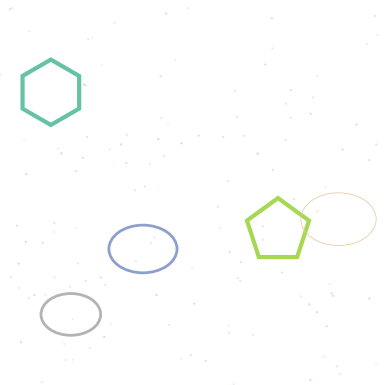[{"shape": "hexagon", "thickness": 3, "radius": 0.42, "center": [0.132, 0.76]}, {"shape": "oval", "thickness": 2, "radius": 0.44, "center": [0.371, 0.353]}, {"shape": "pentagon", "thickness": 3, "radius": 0.42, "center": [0.722, 0.401]}, {"shape": "oval", "thickness": 0.5, "radius": 0.49, "center": [0.879, 0.431]}, {"shape": "oval", "thickness": 2, "radius": 0.39, "center": [0.184, 0.183]}]